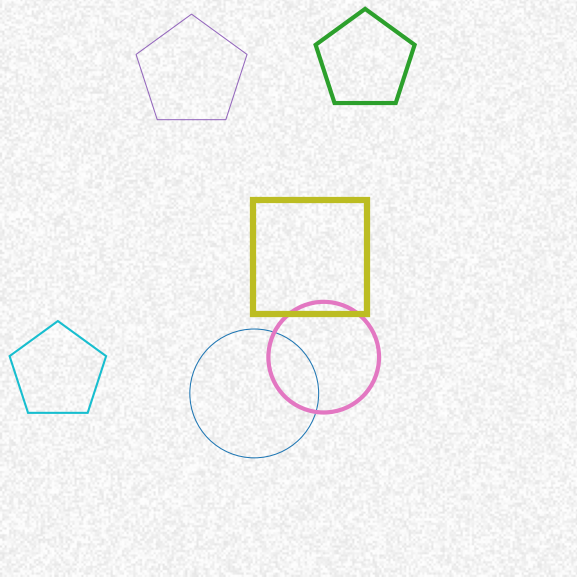[{"shape": "circle", "thickness": 0.5, "radius": 0.56, "center": [0.44, 0.318]}, {"shape": "pentagon", "thickness": 2, "radius": 0.45, "center": [0.632, 0.894]}, {"shape": "pentagon", "thickness": 0.5, "radius": 0.51, "center": [0.332, 0.874]}, {"shape": "circle", "thickness": 2, "radius": 0.48, "center": [0.561, 0.381]}, {"shape": "square", "thickness": 3, "radius": 0.49, "center": [0.537, 0.554]}, {"shape": "pentagon", "thickness": 1, "radius": 0.44, "center": [0.1, 0.355]}]